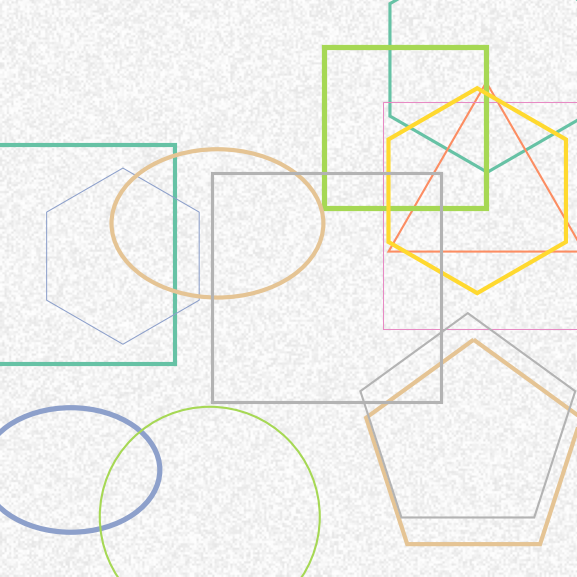[{"shape": "hexagon", "thickness": 1.5, "radius": 0.97, "center": [0.844, 0.895]}, {"shape": "square", "thickness": 2, "radius": 0.95, "center": [0.113, 0.558]}, {"shape": "triangle", "thickness": 1, "radius": 0.98, "center": [0.842, 0.661]}, {"shape": "oval", "thickness": 2.5, "radius": 0.77, "center": [0.123, 0.185]}, {"shape": "hexagon", "thickness": 0.5, "radius": 0.76, "center": [0.213, 0.556]}, {"shape": "square", "thickness": 0.5, "radius": 0.99, "center": [0.861, 0.626]}, {"shape": "circle", "thickness": 1, "radius": 0.95, "center": [0.363, 0.104]}, {"shape": "square", "thickness": 2.5, "radius": 0.7, "center": [0.701, 0.778]}, {"shape": "hexagon", "thickness": 2, "radius": 0.89, "center": [0.826, 0.669]}, {"shape": "pentagon", "thickness": 2, "radius": 0.98, "center": [0.82, 0.215]}, {"shape": "oval", "thickness": 2, "radius": 0.92, "center": [0.377, 0.612]}, {"shape": "pentagon", "thickness": 1, "radius": 0.98, "center": [0.81, 0.261]}, {"shape": "square", "thickness": 1.5, "radius": 0.99, "center": [0.566, 0.502]}]